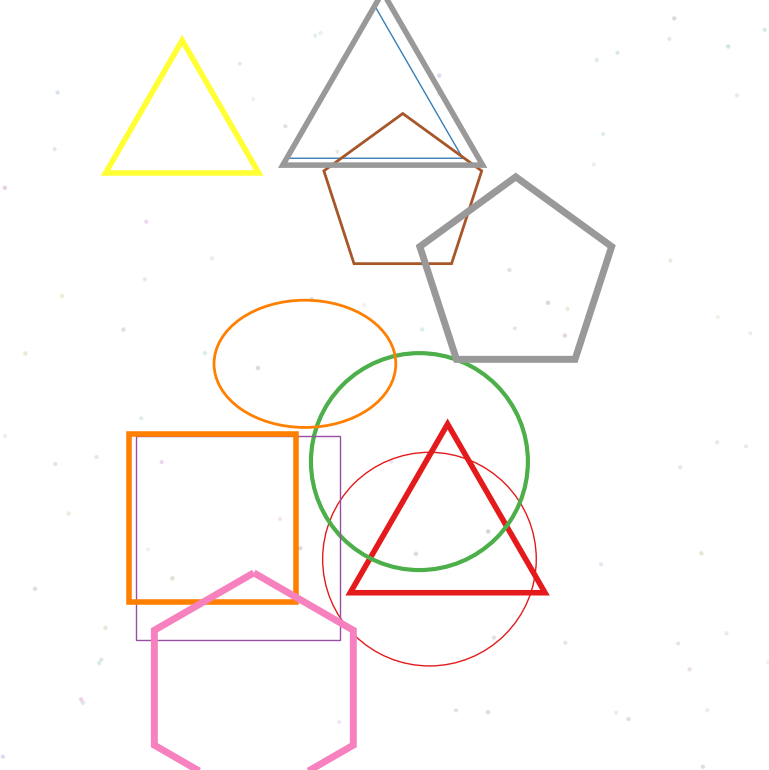[{"shape": "circle", "thickness": 0.5, "radius": 0.69, "center": [0.558, 0.274]}, {"shape": "triangle", "thickness": 2, "radius": 0.73, "center": [0.581, 0.303]}, {"shape": "triangle", "thickness": 0.5, "radius": 0.66, "center": [0.487, 0.86]}, {"shape": "circle", "thickness": 1.5, "radius": 0.7, "center": [0.545, 0.401]}, {"shape": "square", "thickness": 0.5, "radius": 0.66, "center": [0.309, 0.301]}, {"shape": "oval", "thickness": 1, "radius": 0.59, "center": [0.396, 0.528]}, {"shape": "square", "thickness": 2, "radius": 0.55, "center": [0.276, 0.327]}, {"shape": "triangle", "thickness": 2, "radius": 0.57, "center": [0.237, 0.833]}, {"shape": "pentagon", "thickness": 1, "radius": 0.54, "center": [0.523, 0.745]}, {"shape": "hexagon", "thickness": 2.5, "radius": 0.75, "center": [0.33, 0.107]}, {"shape": "triangle", "thickness": 2, "radius": 0.75, "center": [0.497, 0.86]}, {"shape": "pentagon", "thickness": 2.5, "radius": 0.65, "center": [0.67, 0.639]}]